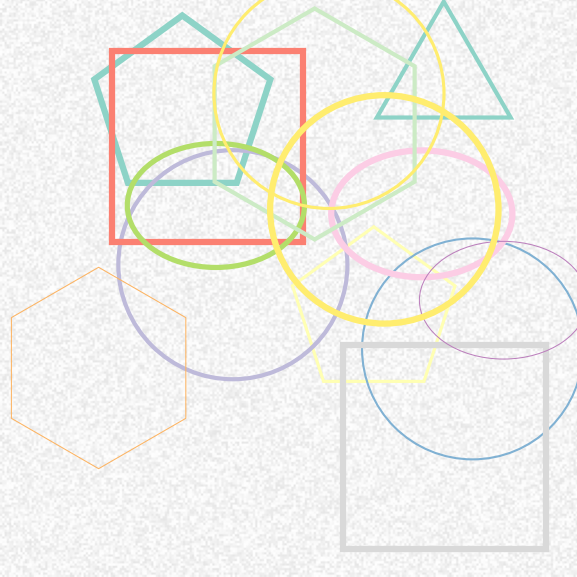[{"shape": "triangle", "thickness": 2, "radius": 0.67, "center": [0.768, 0.863]}, {"shape": "pentagon", "thickness": 3, "radius": 0.8, "center": [0.316, 0.812]}, {"shape": "pentagon", "thickness": 1.5, "radius": 0.74, "center": [0.647, 0.458]}, {"shape": "circle", "thickness": 2, "radius": 0.99, "center": [0.403, 0.541]}, {"shape": "square", "thickness": 3, "radius": 0.83, "center": [0.359, 0.745]}, {"shape": "circle", "thickness": 1, "radius": 0.96, "center": [0.818, 0.395]}, {"shape": "hexagon", "thickness": 0.5, "radius": 0.87, "center": [0.171, 0.362]}, {"shape": "oval", "thickness": 2.5, "radius": 0.77, "center": [0.374, 0.643]}, {"shape": "oval", "thickness": 3, "radius": 0.78, "center": [0.73, 0.629]}, {"shape": "square", "thickness": 3, "radius": 0.88, "center": [0.77, 0.225]}, {"shape": "oval", "thickness": 0.5, "radius": 0.73, "center": [0.872, 0.479]}, {"shape": "hexagon", "thickness": 2, "radius": 1.0, "center": [0.545, 0.784]}, {"shape": "circle", "thickness": 1.5, "radius": 1.0, "center": [0.57, 0.837]}, {"shape": "circle", "thickness": 3, "radius": 0.99, "center": [0.665, 0.637]}]